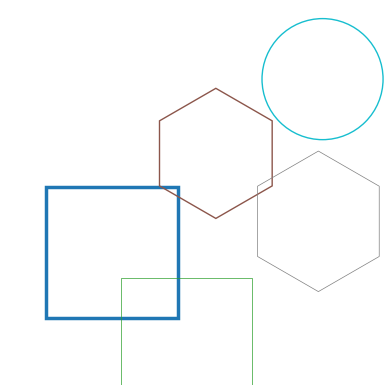[{"shape": "square", "thickness": 2.5, "radius": 0.85, "center": [0.291, 0.345]}, {"shape": "square", "thickness": 0.5, "radius": 0.85, "center": [0.484, 0.109]}, {"shape": "hexagon", "thickness": 1, "radius": 0.84, "center": [0.561, 0.602]}, {"shape": "hexagon", "thickness": 0.5, "radius": 0.91, "center": [0.827, 0.425]}, {"shape": "circle", "thickness": 1, "radius": 0.79, "center": [0.838, 0.794]}]